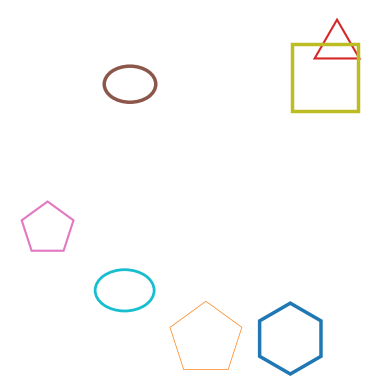[{"shape": "hexagon", "thickness": 2.5, "radius": 0.46, "center": [0.754, 0.121]}, {"shape": "pentagon", "thickness": 0.5, "radius": 0.49, "center": [0.535, 0.119]}, {"shape": "triangle", "thickness": 1.5, "radius": 0.34, "center": [0.875, 0.882]}, {"shape": "oval", "thickness": 2.5, "radius": 0.33, "center": [0.338, 0.781]}, {"shape": "pentagon", "thickness": 1.5, "radius": 0.35, "center": [0.124, 0.406]}, {"shape": "square", "thickness": 2.5, "radius": 0.43, "center": [0.844, 0.798]}, {"shape": "oval", "thickness": 2, "radius": 0.38, "center": [0.324, 0.246]}]